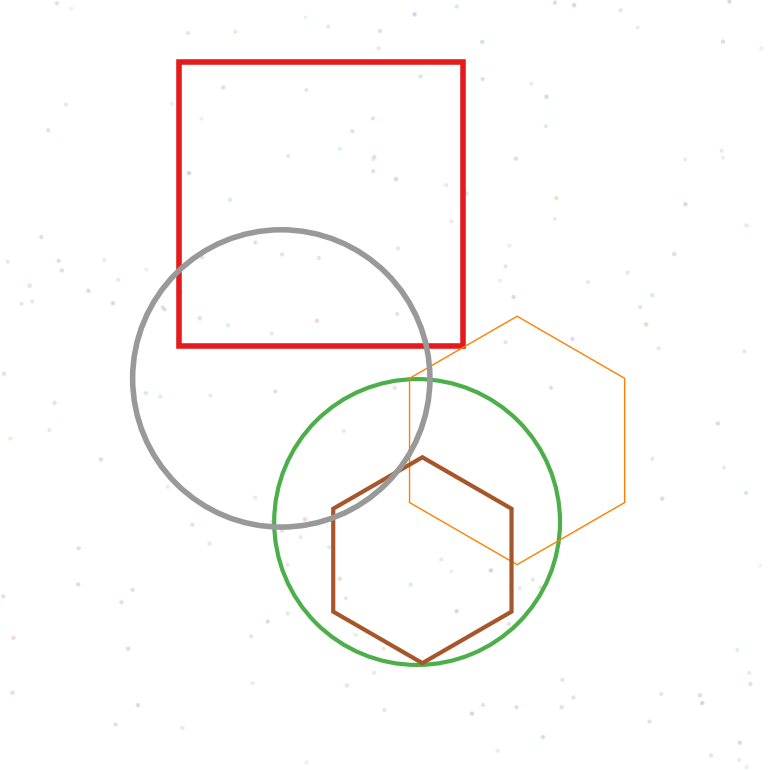[{"shape": "square", "thickness": 2, "radius": 0.92, "center": [0.417, 0.735]}, {"shape": "circle", "thickness": 1.5, "radius": 0.93, "center": [0.542, 0.322]}, {"shape": "hexagon", "thickness": 0.5, "radius": 0.81, "center": [0.672, 0.428]}, {"shape": "hexagon", "thickness": 1.5, "radius": 0.67, "center": [0.549, 0.272]}, {"shape": "circle", "thickness": 2, "radius": 0.97, "center": [0.365, 0.509]}]